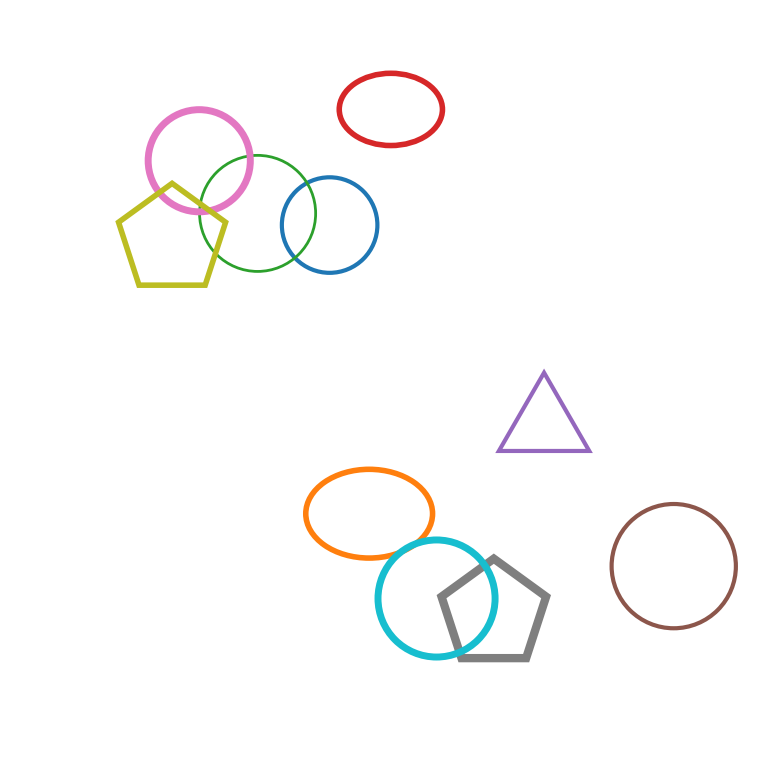[{"shape": "circle", "thickness": 1.5, "radius": 0.31, "center": [0.428, 0.708]}, {"shape": "oval", "thickness": 2, "radius": 0.41, "center": [0.479, 0.333]}, {"shape": "circle", "thickness": 1, "radius": 0.38, "center": [0.335, 0.723]}, {"shape": "oval", "thickness": 2, "radius": 0.34, "center": [0.508, 0.858]}, {"shape": "triangle", "thickness": 1.5, "radius": 0.34, "center": [0.707, 0.448]}, {"shape": "circle", "thickness": 1.5, "radius": 0.4, "center": [0.875, 0.265]}, {"shape": "circle", "thickness": 2.5, "radius": 0.33, "center": [0.259, 0.791]}, {"shape": "pentagon", "thickness": 3, "radius": 0.36, "center": [0.641, 0.203]}, {"shape": "pentagon", "thickness": 2, "radius": 0.37, "center": [0.223, 0.689]}, {"shape": "circle", "thickness": 2.5, "radius": 0.38, "center": [0.567, 0.223]}]